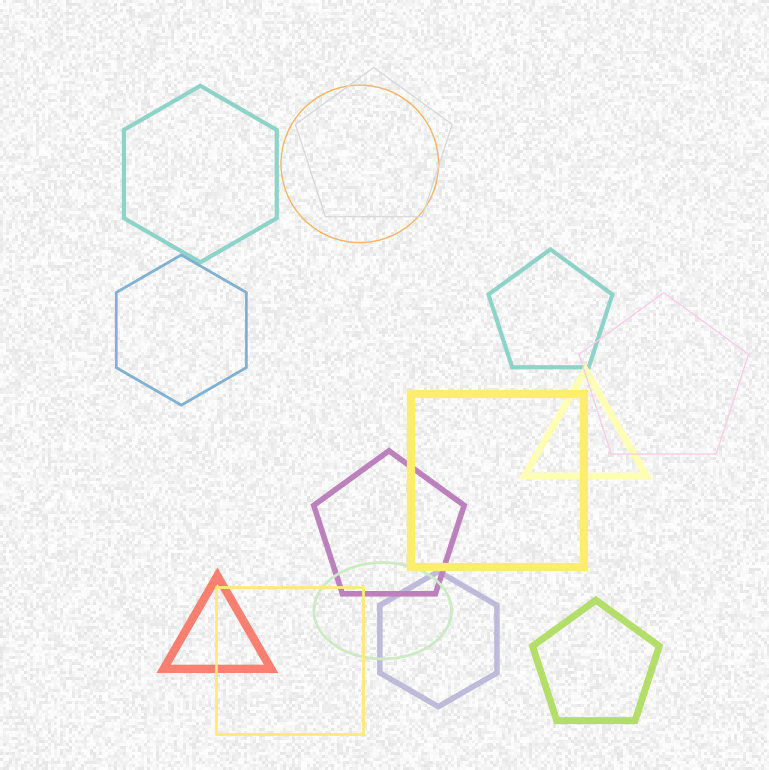[{"shape": "hexagon", "thickness": 1.5, "radius": 0.57, "center": [0.26, 0.774]}, {"shape": "pentagon", "thickness": 1.5, "radius": 0.42, "center": [0.715, 0.591]}, {"shape": "triangle", "thickness": 2.5, "radius": 0.46, "center": [0.76, 0.428]}, {"shape": "hexagon", "thickness": 2, "radius": 0.44, "center": [0.569, 0.17]}, {"shape": "triangle", "thickness": 3, "radius": 0.4, "center": [0.282, 0.172]}, {"shape": "hexagon", "thickness": 1, "radius": 0.49, "center": [0.235, 0.571]}, {"shape": "circle", "thickness": 0.5, "radius": 0.51, "center": [0.467, 0.787]}, {"shape": "pentagon", "thickness": 2.5, "radius": 0.43, "center": [0.774, 0.134]}, {"shape": "pentagon", "thickness": 0.5, "radius": 0.58, "center": [0.862, 0.504]}, {"shape": "pentagon", "thickness": 0.5, "radius": 0.54, "center": [0.485, 0.805]}, {"shape": "pentagon", "thickness": 2, "radius": 0.51, "center": [0.505, 0.312]}, {"shape": "oval", "thickness": 1, "radius": 0.45, "center": [0.497, 0.207]}, {"shape": "square", "thickness": 1, "radius": 0.48, "center": [0.376, 0.142]}, {"shape": "square", "thickness": 3, "radius": 0.56, "center": [0.646, 0.375]}]